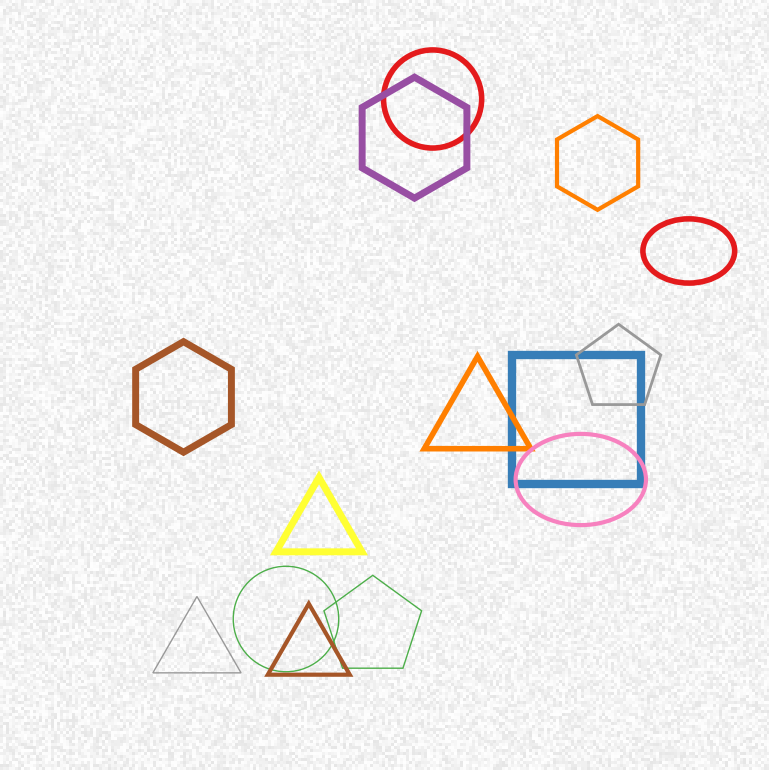[{"shape": "circle", "thickness": 2, "radius": 0.32, "center": [0.562, 0.871]}, {"shape": "oval", "thickness": 2, "radius": 0.3, "center": [0.895, 0.674]}, {"shape": "square", "thickness": 3, "radius": 0.42, "center": [0.749, 0.455]}, {"shape": "circle", "thickness": 0.5, "radius": 0.34, "center": [0.371, 0.196]}, {"shape": "pentagon", "thickness": 0.5, "radius": 0.33, "center": [0.484, 0.186]}, {"shape": "hexagon", "thickness": 2.5, "radius": 0.39, "center": [0.538, 0.821]}, {"shape": "triangle", "thickness": 2, "radius": 0.4, "center": [0.62, 0.457]}, {"shape": "hexagon", "thickness": 1.5, "radius": 0.3, "center": [0.776, 0.788]}, {"shape": "triangle", "thickness": 2.5, "radius": 0.32, "center": [0.414, 0.316]}, {"shape": "triangle", "thickness": 1.5, "radius": 0.31, "center": [0.401, 0.155]}, {"shape": "hexagon", "thickness": 2.5, "radius": 0.36, "center": [0.238, 0.484]}, {"shape": "oval", "thickness": 1.5, "radius": 0.42, "center": [0.754, 0.377]}, {"shape": "pentagon", "thickness": 1, "radius": 0.29, "center": [0.803, 0.521]}, {"shape": "triangle", "thickness": 0.5, "radius": 0.33, "center": [0.256, 0.159]}]